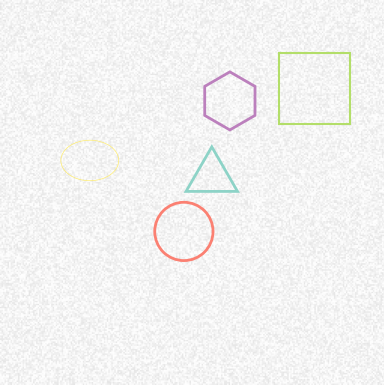[{"shape": "triangle", "thickness": 2, "radius": 0.39, "center": [0.55, 0.541]}, {"shape": "circle", "thickness": 2, "radius": 0.38, "center": [0.478, 0.399]}, {"shape": "square", "thickness": 1.5, "radius": 0.46, "center": [0.817, 0.771]}, {"shape": "hexagon", "thickness": 2, "radius": 0.38, "center": [0.597, 0.738]}, {"shape": "oval", "thickness": 0.5, "radius": 0.38, "center": [0.233, 0.583]}]